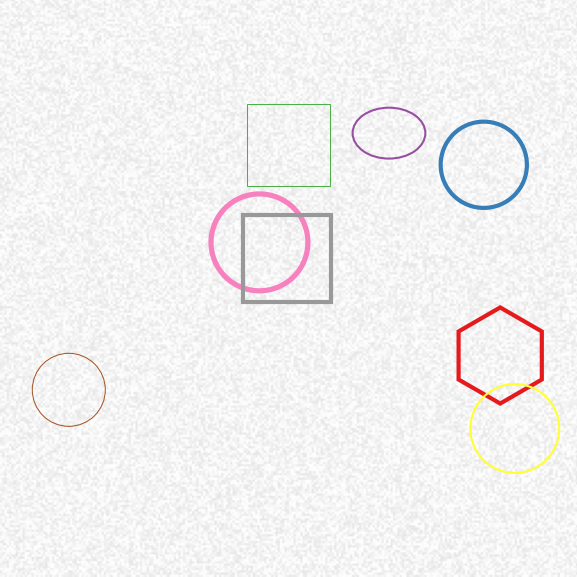[{"shape": "hexagon", "thickness": 2, "radius": 0.42, "center": [0.866, 0.384]}, {"shape": "circle", "thickness": 2, "radius": 0.37, "center": [0.838, 0.714]}, {"shape": "square", "thickness": 0.5, "radius": 0.36, "center": [0.5, 0.748]}, {"shape": "oval", "thickness": 1, "radius": 0.31, "center": [0.674, 0.769]}, {"shape": "circle", "thickness": 1, "radius": 0.38, "center": [0.891, 0.257]}, {"shape": "circle", "thickness": 0.5, "radius": 0.32, "center": [0.119, 0.324]}, {"shape": "circle", "thickness": 2.5, "radius": 0.42, "center": [0.449, 0.579]}, {"shape": "square", "thickness": 2, "radius": 0.38, "center": [0.497, 0.551]}]